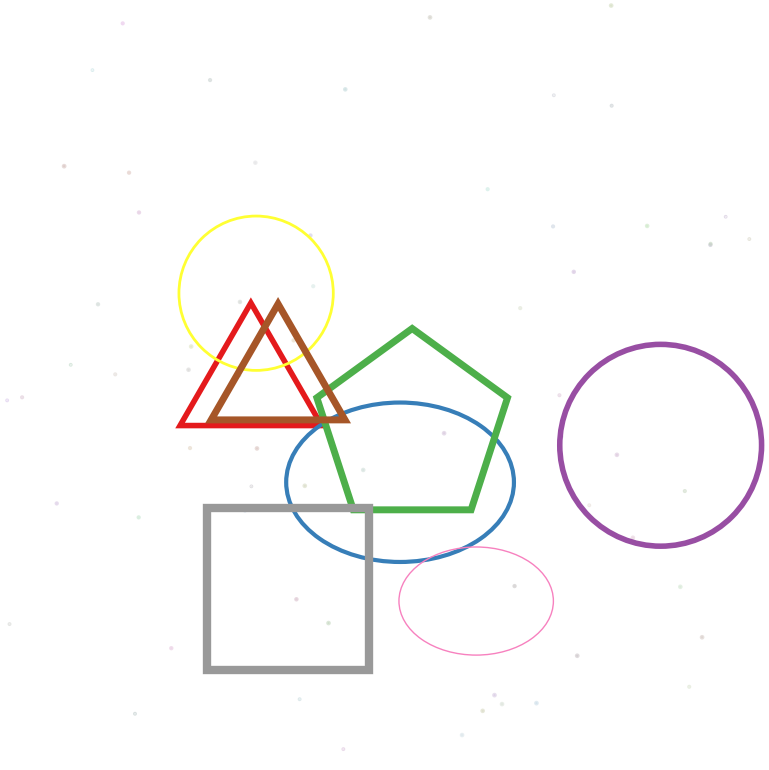[{"shape": "triangle", "thickness": 2, "radius": 0.53, "center": [0.326, 0.5]}, {"shape": "oval", "thickness": 1.5, "radius": 0.74, "center": [0.52, 0.374]}, {"shape": "pentagon", "thickness": 2.5, "radius": 0.65, "center": [0.535, 0.443]}, {"shape": "circle", "thickness": 2, "radius": 0.66, "center": [0.858, 0.422]}, {"shape": "circle", "thickness": 1, "radius": 0.5, "center": [0.333, 0.619]}, {"shape": "triangle", "thickness": 2.5, "radius": 0.5, "center": [0.361, 0.505]}, {"shape": "oval", "thickness": 0.5, "radius": 0.5, "center": [0.618, 0.219]}, {"shape": "square", "thickness": 3, "radius": 0.53, "center": [0.374, 0.235]}]